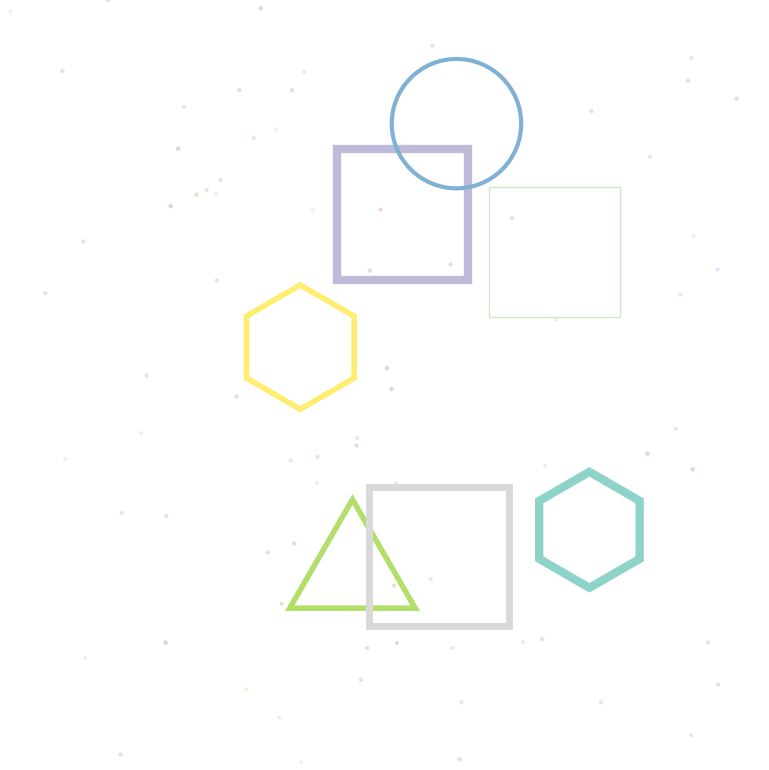[{"shape": "hexagon", "thickness": 3, "radius": 0.38, "center": [0.765, 0.312]}, {"shape": "square", "thickness": 3, "radius": 0.42, "center": [0.523, 0.722]}, {"shape": "circle", "thickness": 1.5, "radius": 0.42, "center": [0.593, 0.839]}, {"shape": "triangle", "thickness": 2, "radius": 0.47, "center": [0.458, 0.257]}, {"shape": "square", "thickness": 2.5, "radius": 0.45, "center": [0.57, 0.277]}, {"shape": "square", "thickness": 0.5, "radius": 0.42, "center": [0.72, 0.673]}, {"shape": "hexagon", "thickness": 2, "radius": 0.4, "center": [0.39, 0.549]}]